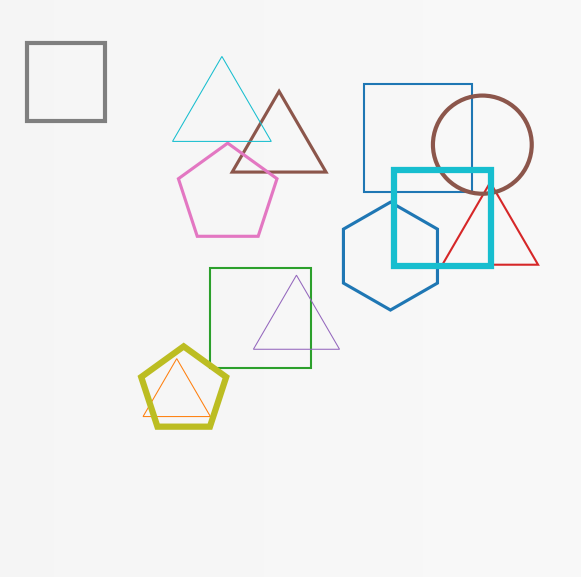[{"shape": "square", "thickness": 1, "radius": 0.47, "center": [0.719, 0.761]}, {"shape": "hexagon", "thickness": 1.5, "radius": 0.47, "center": [0.672, 0.556]}, {"shape": "triangle", "thickness": 0.5, "radius": 0.33, "center": [0.304, 0.311]}, {"shape": "square", "thickness": 1, "radius": 0.44, "center": [0.449, 0.448]}, {"shape": "triangle", "thickness": 1, "radius": 0.48, "center": [0.843, 0.588]}, {"shape": "triangle", "thickness": 0.5, "radius": 0.43, "center": [0.51, 0.437]}, {"shape": "circle", "thickness": 2, "radius": 0.42, "center": [0.83, 0.749]}, {"shape": "triangle", "thickness": 1.5, "radius": 0.47, "center": [0.48, 0.748]}, {"shape": "pentagon", "thickness": 1.5, "radius": 0.45, "center": [0.392, 0.662]}, {"shape": "square", "thickness": 2, "radius": 0.34, "center": [0.113, 0.857]}, {"shape": "pentagon", "thickness": 3, "radius": 0.38, "center": [0.316, 0.322]}, {"shape": "triangle", "thickness": 0.5, "radius": 0.49, "center": [0.382, 0.803]}, {"shape": "square", "thickness": 3, "radius": 0.42, "center": [0.762, 0.622]}]